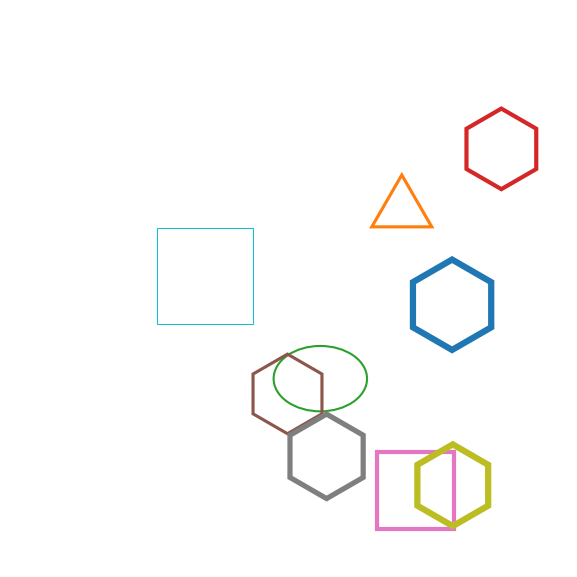[{"shape": "hexagon", "thickness": 3, "radius": 0.39, "center": [0.783, 0.471]}, {"shape": "triangle", "thickness": 1.5, "radius": 0.3, "center": [0.696, 0.636]}, {"shape": "oval", "thickness": 1, "radius": 0.4, "center": [0.555, 0.343]}, {"shape": "hexagon", "thickness": 2, "radius": 0.35, "center": [0.868, 0.741]}, {"shape": "hexagon", "thickness": 1.5, "radius": 0.34, "center": [0.498, 0.317]}, {"shape": "square", "thickness": 2, "radius": 0.33, "center": [0.72, 0.149]}, {"shape": "hexagon", "thickness": 2.5, "radius": 0.37, "center": [0.566, 0.209]}, {"shape": "hexagon", "thickness": 3, "radius": 0.35, "center": [0.784, 0.159]}, {"shape": "square", "thickness": 0.5, "radius": 0.42, "center": [0.354, 0.522]}]